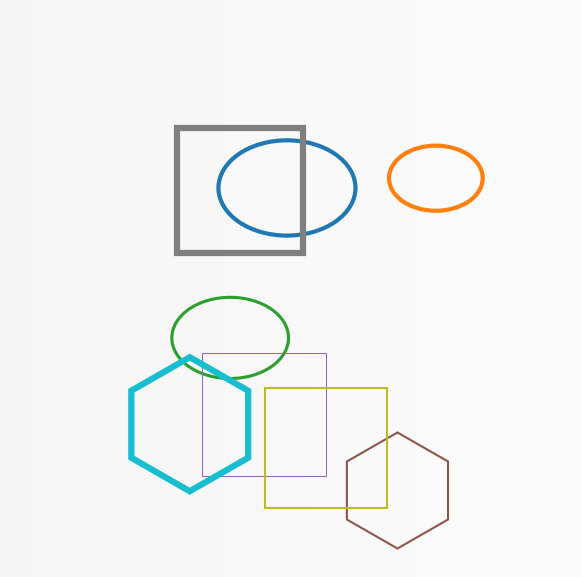[{"shape": "oval", "thickness": 2, "radius": 0.59, "center": [0.494, 0.674]}, {"shape": "oval", "thickness": 2, "radius": 0.4, "center": [0.75, 0.691]}, {"shape": "oval", "thickness": 1.5, "radius": 0.5, "center": [0.396, 0.414]}, {"shape": "square", "thickness": 0.5, "radius": 0.53, "center": [0.455, 0.282]}, {"shape": "hexagon", "thickness": 1, "radius": 0.5, "center": [0.684, 0.15]}, {"shape": "square", "thickness": 3, "radius": 0.54, "center": [0.413, 0.67]}, {"shape": "square", "thickness": 1, "radius": 0.52, "center": [0.561, 0.224]}, {"shape": "hexagon", "thickness": 3, "radius": 0.58, "center": [0.326, 0.265]}]